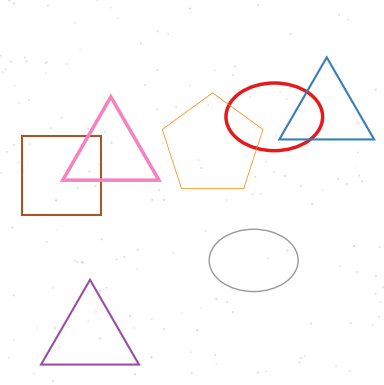[{"shape": "oval", "thickness": 2.5, "radius": 0.63, "center": [0.712, 0.697]}, {"shape": "triangle", "thickness": 1.5, "radius": 0.71, "center": [0.849, 0.709]}, {"shape": "triangle", "thickness": 1.5, "radius": 0.73, "center": [0.234, 0.126]}, {"shape": "pentagon", "thickness": 0.5, "radius": 0.69, "center": [0.552, 0.621]}, {"shape": "square", "thickness": 1.5, "radius": 0.51, "center": [0.159, 0.544]}, {"shape": "triangle", "thickness": 2.5, "radius": 0.72, "center": [0.288, 0.604]}, {"shape": "oval", "thickness": 1, "radius": 0.58, "center": [0.659, 0.324]}]